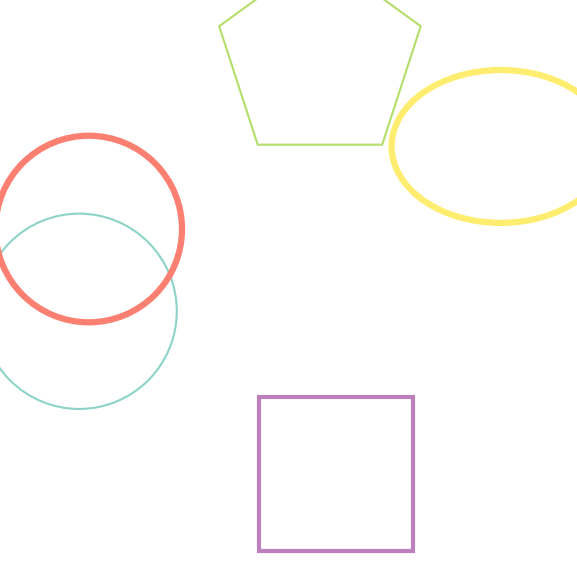[{"shape": "circle", "thickness": 1, "radius": 0.85, "center": [0.137, 0.46]}, {"shape": "circle", "thickness": 3, "radius": 0.81, "center": [0.154, 0.603]}, {"shape": "pentagon", "thickness": 1, "radius": 0.92, "center": [0.554, 0.897]}, {"shape": "square", "thickness": 2, "radius": 0.67, "center": [0.581, 0.178]}, {"shape": "oval", "thickness": 3, "radius": 0.95, "center": [0.867, 0.746]}]